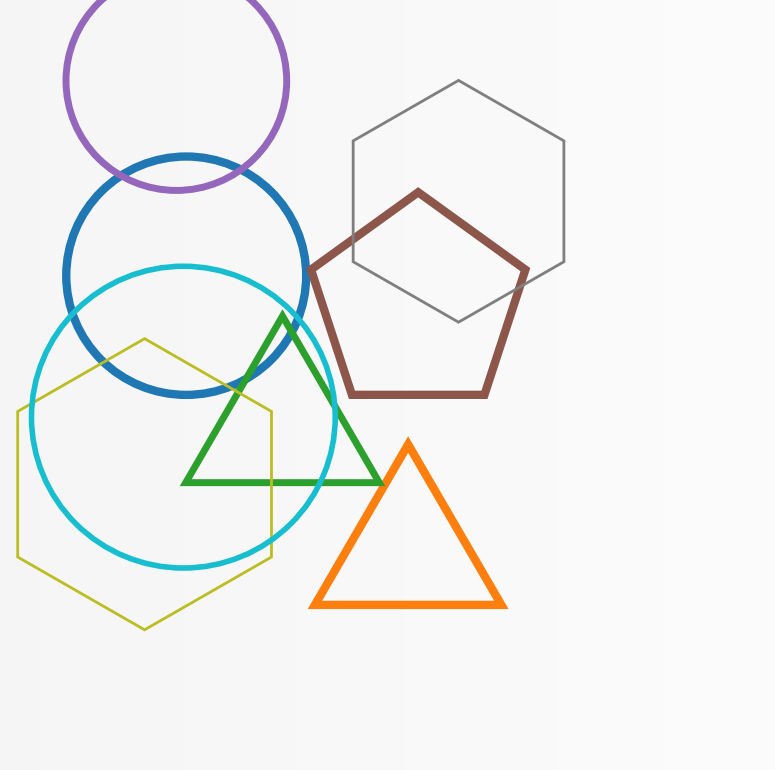[{"shape": "circle", "thickness": 3, "radius": 0.77, "center": [0.24, 0.642]}, {"shape": "triangle", "thickness": 3, "radius": 0.69, "center": [0.527, 0.284]}, {"shape": "triangle", "thickness": 2.5, "radius": 0.72, "center": [0.365, 0.445]}, {"shape": "circle", "thickness": 2.5, "radius": 0.71, "center": [0.228, 0.895]}, {"shape": "pentagon", "thickness": 3, "radius": 0.73, "center": [0.54, 0.605]}, {"shape": "hexagon", "thickness": 1, "radius": 0.78, "center": [0.592, 0.739]}, {"shape": "hexagon", "thickness": 1, "radius": 0.95, "center": [0.187, 0.371]}, {"shape": "circle", "thickness": 2, "radius": 0.98, "center": [0.237, 0.458]}]